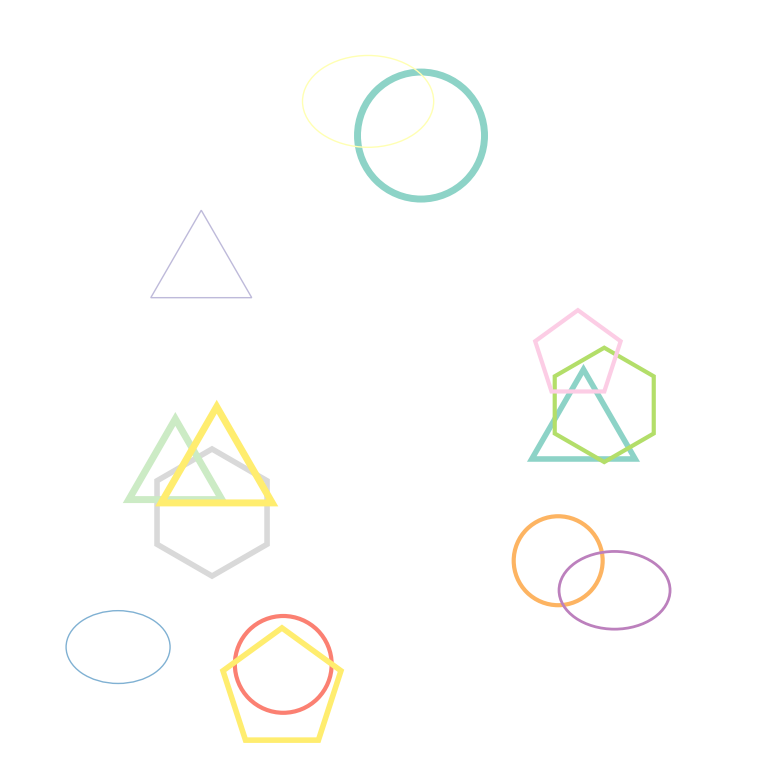[{"shape": "circle", "thickness": 2.5, "radius": 0.41, "center": [0.547, 0.824]}, {"shape": "triangle", "thickness": 2, "radius": 0.39, "center": [0.758, 0.443]}, {"shape": "oval", "thickness": 0.5, "radius": 0.43, "center": [0.478, 0.868]}, {"shape": "triangle", "thickness": 0.5, "radius": 0.38, "center": [0.261, 0.651]}, {"shape": "circle", "thickness": 1.5, "radius": 0.31, "center": [0.368, 0.137]}, {"shape": "oval", "thickness": 0.5, "radius": 0.34, "center": [0.153, 0.16]}, {"shape": "circle", "thickness": 1.5, "radius": 0.29, "center": [0.725, 0.272]}, {"shape": "hexagon", "thickness": 1.5, "radius": 0.37, "center": [0.785, 0.474]}, {"shape": "pentagon", "thickness": 1.5, "radius": 0.29, "center": [0.751, 0.539]}, {"shape": "hexagon", "thickness": 2, "radius": 0.41, "center": [0.275, 0.334]}, {"shape": "oval", "thickness": 1, "radius": 0.36, "center": [0.798, 0.233]}, {"shape": "triangle", "thickness": 2.5, "radius": 0.35, "center": [0.228, 0.386]}, {"shape": "pentagon", "thickness": 2, "radius": 0.4, "center": [0.366, 0.104]}, {"shape": "triangle", "thickness": 2.5, "radius": 0.42, "center": [0.281, 0.388]}]